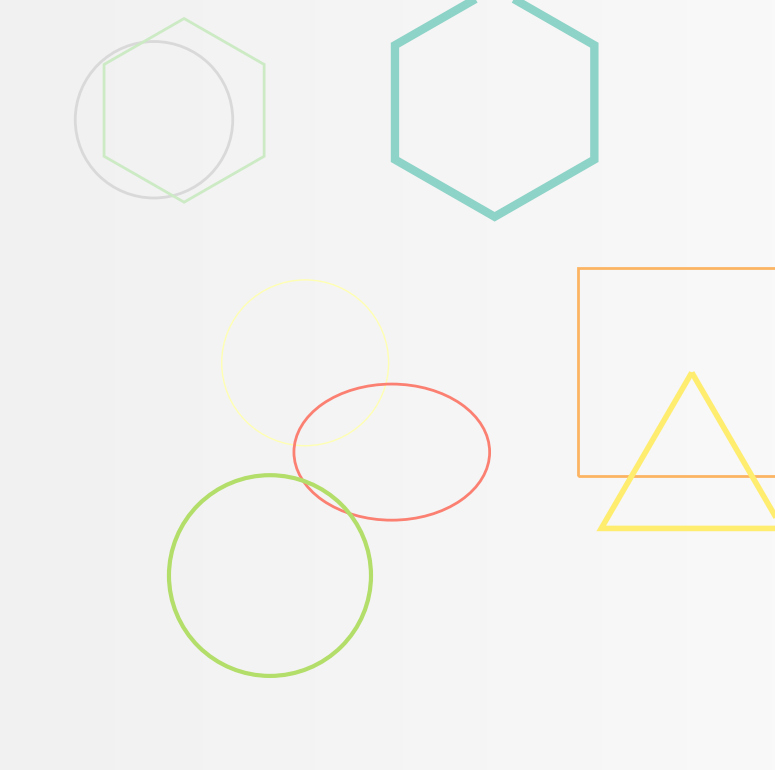[{"shape": "hexagon", "thickness": 3, "radius": 0.74, "center": [0.638, 0.867]}, {"shape": "circle", "thickness": 0.5, "radius": 0.54, "center": [0.394, 0.529]}, {"shape": "oval", "thickness": 1, "radius": 0.63, "center": [0.506, 0.413]}, {"shape": "square", "thickness": 1, "radius": 0.68, "center": [0.881, 0.517]}, {"shape": "circle", "thickness": 1.5, "radius": 0.65, "center": [0.348, 0.253]}, {"shape": "circle", "thickness": 1, "radius": 0.51, "center": [0.199, 0.844]}, {"shape": "hexagon", "thickness": 1, "radius": 0.6, "center": [0.238, 0.857]}, {"shape": "triangle", "thickness": 2, "radius": 0.67, "center": [0.893, 0.381]}]